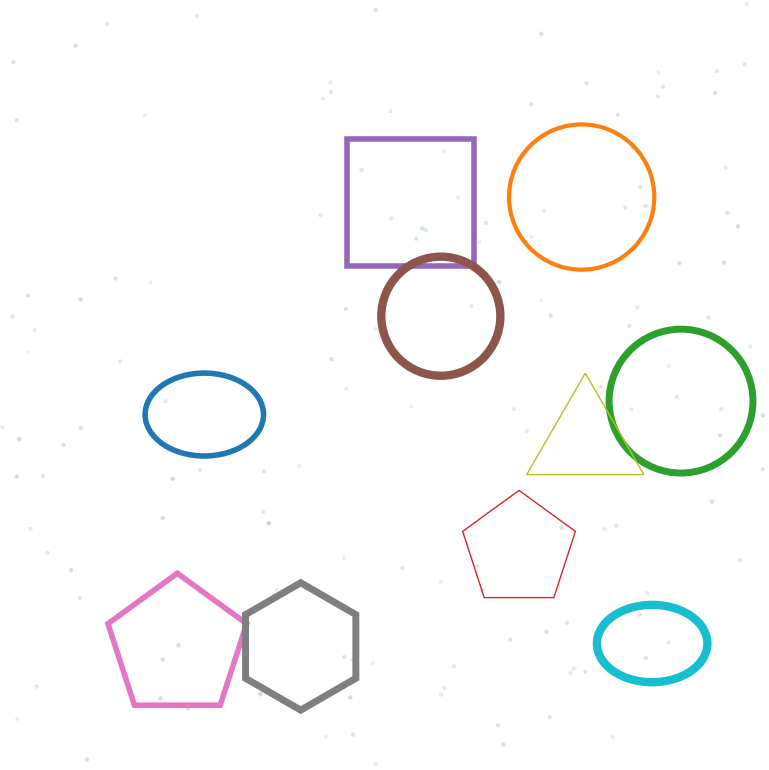[{"shape": "oval", "thickness": 2, "radius": 0.38, "center": [0.265, 0.462]}, {"shape": "circle", "thickness": 1.5, "radius": 0.47, "center": [0.755, 0.744]}, {"shape": "circle", "thickness": 2.5, "radius": 0.47, "center": [0.884, 0.479]}, {"shape": "pentagon", "thickness": 0.5, "radius": 0.38, "center": [0.674, 0.286]}, {"shape": "square", "thickness": 2, "radius": 0.41, "center": [0.533, 0.737]}, {"shape": "circle", "thickness": 3, "radius": 0.39, "center": [0.573, 0.589]}, {"shape": "pentagon", "thickness": 2, "radius": 0.47, "center": [0.23, 0.161]}, {"shape": "hexagon", "thickness": 2.5, "radius": 0.41, "center": [0.391, 0.16]}, {"shape": "triangle", "thickness": 0.5, "radius": 0.44, "center": [0.76, 0.428]}, {"shape": "oval", "thickness": 3, "radius": 0.36, "center": [0.847, 0.164]}]